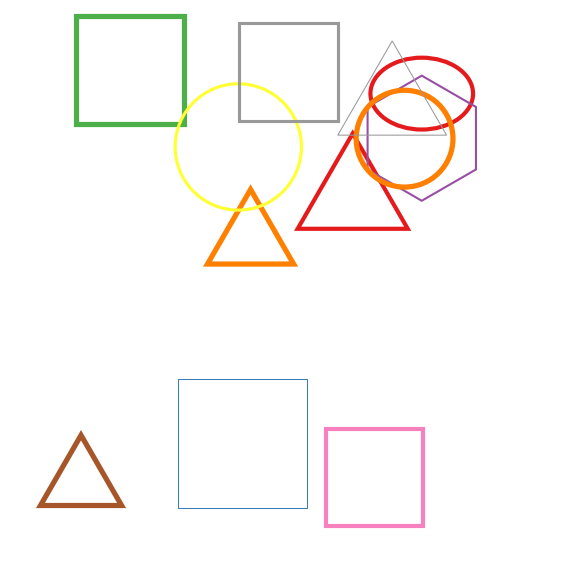[{"shape": "oval", "thickness": 2, "radius": 0.44, "center": [0.73, 0.837]}, {"shape": "triangle", "thickness": 2, "radius": 0.55, "center": [0.611, 0.658]}, {"shape": "square", "thickness": 0.5, "radius": 0.56, "center": [0.42, 0.231]}, {"shape": "square", "thickness": 2.5, "radius": 0.47, "center": [0.226, 0.878]}, {"shape": "hexagon", "thickness": 1, "radius": 0.54, "center": [0.73, 0.76]}, {"shape": "triangle", "thickness": 2.5, "radius": 0.43, "center": [0.434, 0.585]}, {"shape": "circle", "thickness": 2.5, "radius": 0.42, "center": [0.701, 0.759]}, {"shape": "circle", "thickness": 1.5, "radius": 0.55, "center": [0.413, 0.745]}, {"shape": "triangle", "thickness": 2.5, "radius": 0.41, "center": [0.14, 0.164]}, {"shape": "square", "thickness": 2, "radius": 0.42, "center": [0.649, 0.172]}, {"shape": "square", "thickness": 1.5, "radius": 0.43, "center": [0.499, 0.875]}, {"shape": "triangle", "thickness": 0.5, "radius": 0.54, "center": [0.679, 0.819]}]